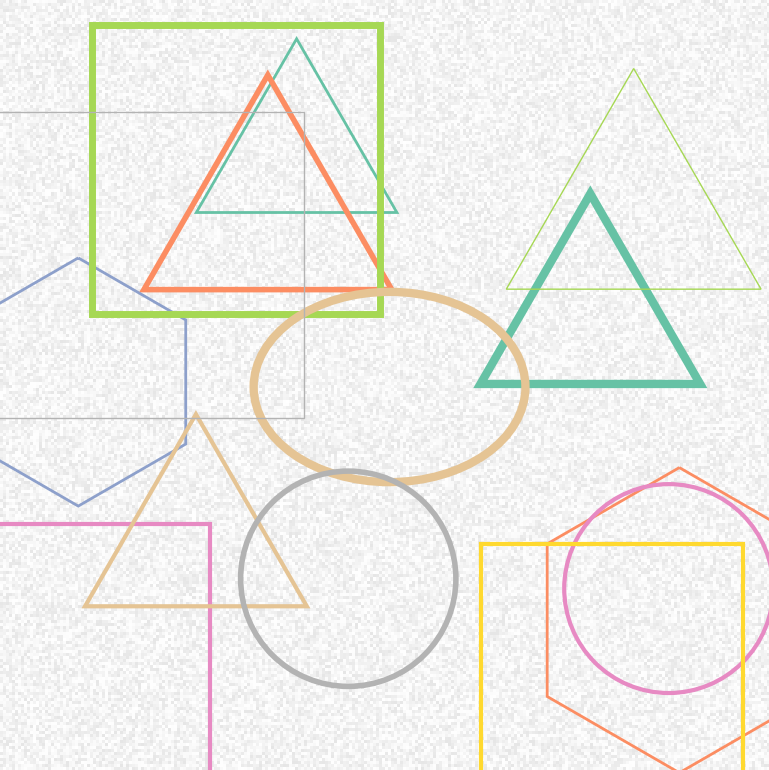[{"shape": "triangle", "thickness": 1, "radius": 0.75, "center": [0.385, 0.799]}, {"shape": "triangle", "thickness": 3, "radius": 0.82, "center": [0.767, 0.584]}, {"shape": "hexagon", "thickness": 1, "radius": 0.99, "center": [0.882, 0.195]}, {"shape": "triangle", "thickness": 2, "radius": 0.93, "center": [0.348, 0.717]}, {"shape": "hexagon", "thickness": 1, "radius": 0.81, "center": [0.102, 0.504]}, {"shape": "square", "thickness": 1.5, "radius": 0.81, "center": [0.112, 0.158]}, {"shape": "circle", "thickness": 1.5, "radius": 0.68, "center": [0.868, 0.236]}, {"shape": "triangle", "thickness": 0.5, "radius": 0.96, "center": [0.823, 0.72]}, {"shape": "square", "thickness": 2.5, "radius": 0.94, "center": [0.306, 0.779]}, {"shape": "square", "thickness": 1.5, "radius": 0.85, "center": [0.794, 0.124]}, {"shape": "triangle", "thickness": 1.5, "radius": 0.83, "center": [0.254, 0.296]}, {"shape": "oval", "thickness": 3, "radius": 0.88, "center": [0.506, 0.497]}, {"shape": "circle", "thickness": 2, "radius": 0.7, "center": [0.452, 0.248]}, {"shape": "square", "thickness": 0.5, "radius": 0.99, "center": [0.196, 0.656]}]